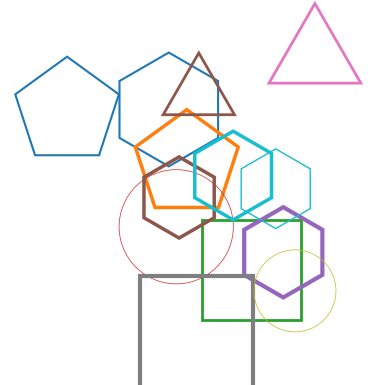[{"shape": "hexagon", "thickness": 1.5, "radius": 0.74, "center": [0.438, 0.716]}, {"shape": "pentagon", "thickness": 1.5, "radius": 0.71, "center": [0.174, 0.711]}, {"shape": "pentagon", "thickness": 2.5, "radius": 0.7, "center": [0.485, 0.575]}, {"shape": "square", "thickness": 2, "radius": 0.65, "center": [0.653, 0.299]}, {"shape": "circle", "thickness": 0.5, "radius": 0.74, "center": [0.458, 0.411]}, {"shape": "hexagon", "thickness": 3, "radius": 0.59, "center": [0.736, 0.345]}, {"shape": "triangle", "thickness": 2, "radius": 0.53, "center": [0.516, 0.756]}, {"shape": "hexagon", "thickness": 2.5, "radius": 0.53, "center": [0.465, 0.487]}, {"shape": "triangle", "thickness": 2, "radius": 0.69, "center": [0.818, 0.853]}, {"shape": "square", "thickness": 3, "radius": 0.73, "center": [0.509, 0.136]}, {"shape": "circle", "thickness": 0.5, "radius": 0.53, "center": [0.766, 0.245]}, {"shape": "hexagon", "thickness": 2.5, "radius": 0.58, "center": [0.606, 0.544]}, {"shape": "hexagon", "thickness": 1, "radius": 0.52, "center": [0.716, 0.51]}]